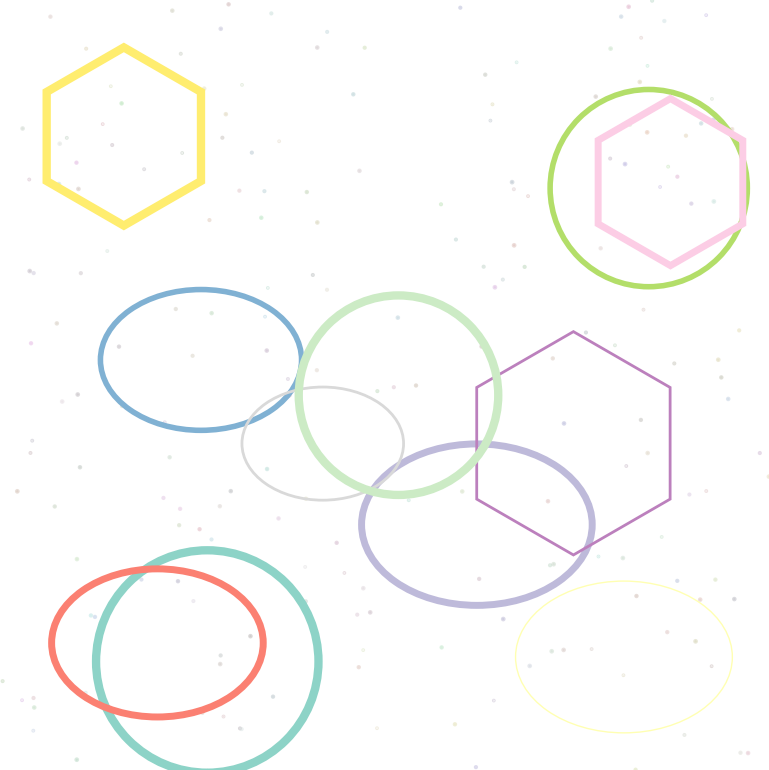[{"shape": "circle", "thickness": 3, "radius": 0.72, "center": [0.269, 0.141]}, {"shape": "oval", "thickness": 0.5, "radius": 0.7, "center": [0.81, 0.147]}, {"shape": "oval", "thickness": 2.5, "radius": 0.75, "center": [0.619, 0.319]}, {"shape": "oval", "thickness": 2.5, "radius": 0.69, "center": [0.204, 0.165]}, {"shape": "oval", "thickness": 2, "radius": 0.65, "center": [0.261, 0.533]}, {"shape": "circle", "thickness": 2, "radius": 0.64, "center": [0.843, 0.756]}, {"shape": "hexagon", "thickness": 2.5, "radius": 0.54, "center": [0.871, 0.764]}, {"shape": "oval", "thickness": 1, "radius": 0.52, "center": [0.419, 0.424]}, {"shape": "hexagon", "thickness": 1, "radius": 0.73, "center": [0.745, 0.424]}, {"shape": "circle", "thickness": 3, "radius": 0.65, "center": [0.518, 0.487]}, {"shape": "hexagon", "thickness": 3, "radius": 0.58, "center": [0.161, 0.823]}]